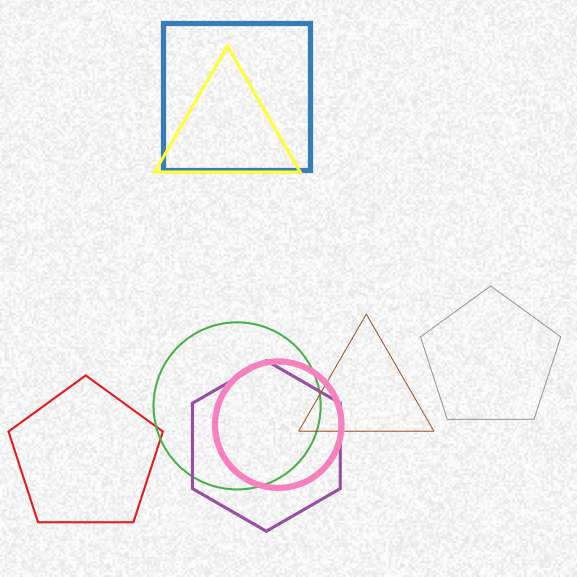[{"shape": "pentagon", "thickness": 1, "radius": 0.7, "center": [0.148, 0.208]}, {"shape": "square", "thickness": 2.5, "radius": 0.64, "center": [0.41, 0.833]}, {"shape": "circle", "thickness": 1, "radius": 0.72, "center": [0.411, 0.296]}, {"shape": "hexagon", "thickness": 1.5, "radius": 0.74, "center": [0.461, 0.227]}, {"shape": "triangle", "thickness": 1.5, "radius": 0.73, "center": [0.394, 0.774]}, {"shape": "triangle", "thickness": 0.5, "radius": 0.68, "center": [0.634, 0.32]}, {"shape": "circle", "thickness": 3, "radius": 0.55, "center": [0.482, 0.264]}, {"shape": "pentagon", "thickness": 0.5, "radius": 0.64, "center": [0.85, 0.376]}]